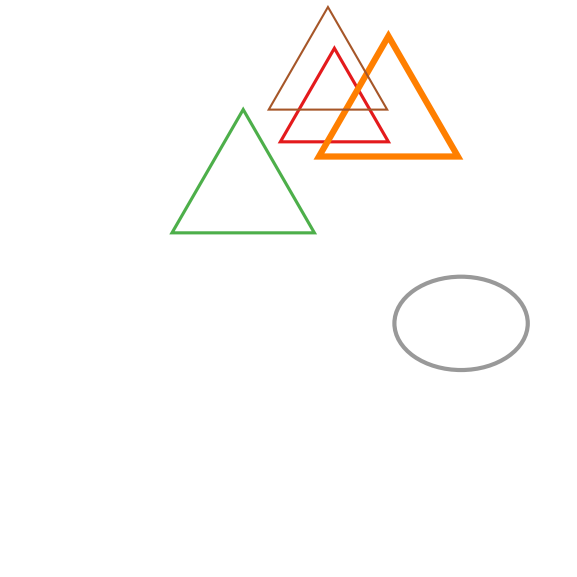[{"shape": "triangle", "thickness": 1.5, "radius": 0.54, "center": [0.579, 0.808]}, {"shape": "triangle", "thickness": 1.5, "radius": 0.71, "center": [0.421, 0.667]}, {"shape": "triangle", "thickness": 3, "radius": 0.69, "center": [0.673, 0.798]}, {"shape": "triangle", "thickness": 1, "radius": 0.59, "center": [0.568, 0.869]}, {"shape": "oval", "thickness": 2, "radius": 0.58, "center": [0.798, 0.439]}]